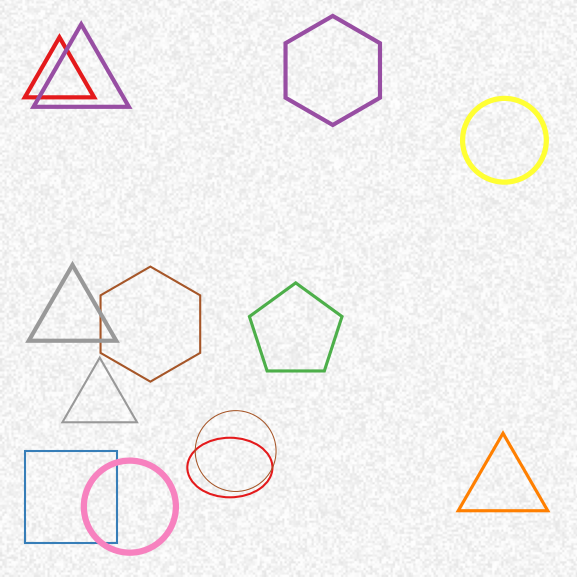[{"shape": "triangle", "thickness": 2, "radius": 0.35, "center": [0.103, 0.865]}, {"shape": "oval", "thickness": 1, "radius": 0.37, "center": [0.398, 0.19]}, {"shape": "square", "thickness": 1, "radius": 0.4, "center": [0.123, 0.138]}, {"shape": "pentagon", "thickness": 1.5, "radius": 0.42, "center": [0.512, 0.425]}, {"shape": "triangle", "thickness": 2, "radius": 0.48, "center": [0.141, 0.862]}, {"shape": "hexagon", "thickness": 2, "radius": 0.47, "center": [0.576, 0.877]}, {"shape": "triangle", "thickness": 1.5, "radius": 0.45, "center": [0.871, 0.159]}, {"shape": "circle", "thickness": 2.5, "radius": 0.36, "center": [0.874, 0.756]}, {"shape": "hexagon", "thickness": 1, "radius": 0.5, "center": [0.26, 0.438]}, {"shape": "circle", "thickness": 0.5, "radius": 0.35, "center": [0.408, 0.218]}, {"shape": "circle", "thickness": 3, "radius": 0.4, "center": [0.225, 0.122]}, {"shape": "triangle", "thickness": 1, "radius": 0.37, "center": [0.173, 0.305]}, {"shape": "triangle", "thickness": 2, "radius": 0.44, "center": [0.126, 0.453]}]